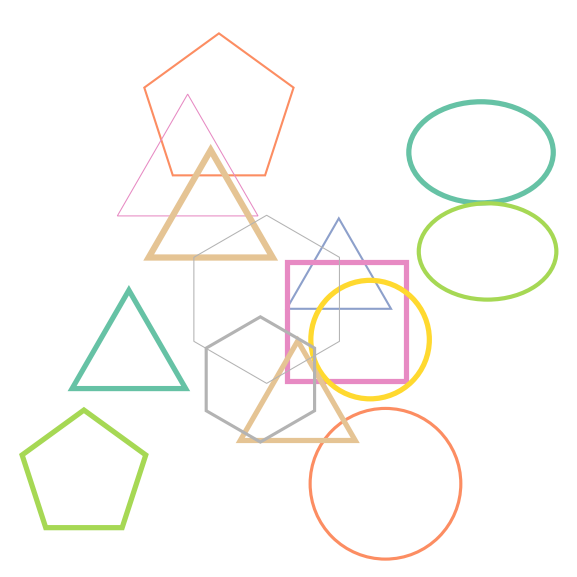[{"shape": "triangle", "thickness": 2.5, "radius": 0.57, "center": [0.223, 0.383]}, {"shape": "oval", "thickness": 2.5, "radius": 0.63, "center": [0.833, 0.735]}, {"shape": "pentagon", "thickness": 1, "radius": 0.68, "center": [0.379, 0.805]}, {"shape": "circle", "thickness": 1.5, "radius": 0.65, "center": [0.667, 0.161]}, {"shape": "triangle", "thickness": 1, "radius": 0.52, "center": [0.587, 0.517]}, {"shape": "triangle", "thickness": 0.5, "radius": 0.7, "center": [0.325, 0.696]}, {"shape": "square", "thickness": 2.5, "radius": 0.52, "center": [0.6, 0.442]}, {"shape": "oval", "thickness": 2, "radius": 0.6, "center": [0.844, 0.564]}, {"shape": "pentagon", "thickness": 2.5, "radius": 0.56, "center": [0.145, 0.176]}, {"shape": "circle", "thickness": 2.5, "radius": 0.51, "center": [0.641, 0.411]}, {"shape": "triangle", "thickness": 3, "radius": 0.62, "center": [0.365, 0.615]}, {"shape": "triangle", "thickness": 2.5, "radius": 0.57, "center": [0.516, 0.294]}, {"shape": "hexagon", "thickness": 0.5, "radius": 0.73, "center": [0.462, 0.481]}, {"shape": "hexagon", "thickness": 1.5, "radius": 0.54, "center": [0.451, 0.342]}]